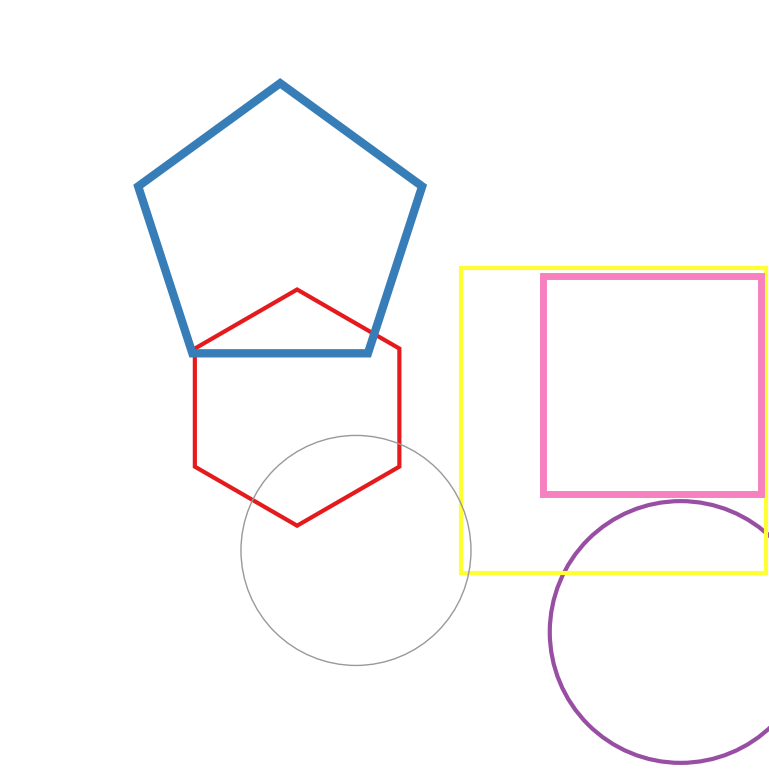[{"shape": "hexagon", "thickness": 1.5, "radius": 0.77, "center": [0.386, 0.471]}, {"shape": "pentagon", "thickness": 3, "radius": 0.97, "center": [0.364, 0.698]}, {"shape": "circle", "thickness": 1.5, "radius": 0.85, "center": [0.884, 0.179]}, {"shape": "square", "thickness": 1.5, "radius": 0.99, "center": [0.796, 0.454]}, {"shape": "square", "thickness": 2.5, "radius": 0.71, "center": [0.847, 0.5]}, {"shape": "circle", "thickness": 0.5, "radius": 0.75, "center": [0.462, 0.285]}]